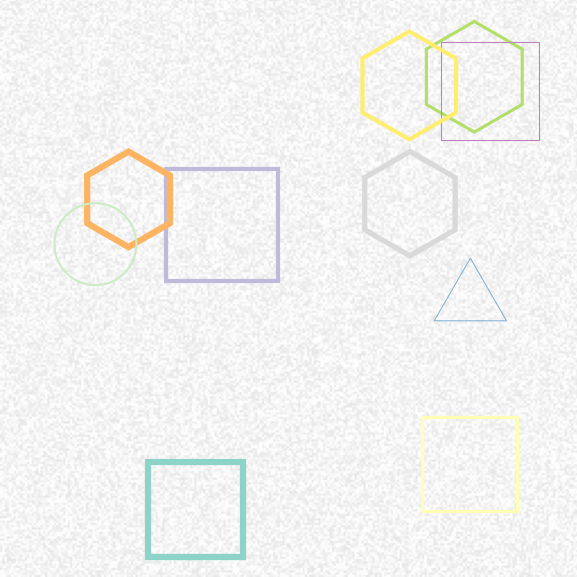[{"shape": "square", "thickness": 3, "radius": 0.41, "center": [0.339, 0.117]}, {"shape": "square", "thickness": 1.5, "radius": 0.41, "center": [0.814, 0.196]}, {"shape": "square", "thickness": 2, "radius": 0.49, "center": [0.385, 0.61]}, {"shape": "triangle", "thickness": 0.5, "radius": 0.36, "center": [0.815, 0.48]}, {"shape": "hexagon", "thickness": 3, "radius": 0.41, "center": [0.223, 0.654]}, {"shape": "hexagon", "thickness": 1.5, "radius": 0.48, "center": [0.821, 0.866]}, {"shape": "hexagon", "thickness": 2.5, "radius": 0.45, "center": [0.71, 0.646]}, {"shape": "square", "thickness": 0.5, "radius": 0.42, "center": [0.849, 0.842]}, {"shape": "circle", "thickness": 1, "radius": 0.35, "center": [0.165, 0.576]}, {"shape": "hexagon", "thickness": 2, "radius": 0.47, "center": [0.709, 0.851]}]